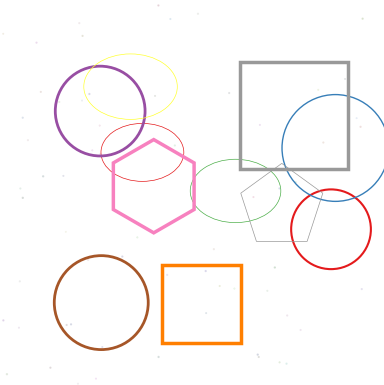[{"shape": "circle", "thickness": 1.5, "radius": 0.52, "center": [0.86, 0.404]}, {"shape": "oval", "thickness": 0.5, "radius": 0.54, "center": [0.37, 0.604]}, {"shape": "circle", "thickness": 1, "radius": 0.69, "center": [0.871, 0.616]}, {"shape": "oval", "thickness": 0.5, "radius": 0.59, "center": [0.612, 0.504]}, {"shape": "circle", "thickness": 2, "radius": 0.58, "center": [0.26, 0.712]}, {"shape": "square", "thickness": 2.5, "radius": 0.51, "center": [0.523, 0.21]}, {"shape": "oval", "thickness": 0.5, "radius": 0.61, "center": [0.339, 0.775]}, {"shape": "circle", "thickness": 2, "radius": 0.61, "center": [0.263, 0.214]}, {"shape": "hexagon", "thickness": 2.5, "radius": 0.61, "center": [0.399, 0.516]}, {"shape": "pentagon", "thickness": 0.5, "radius": 0.56, "center": [0.732, 0.464]}, {"shape": "square", "thickness": 2.5, "radius": 0.7, "center": [0.764, 0.7]}]